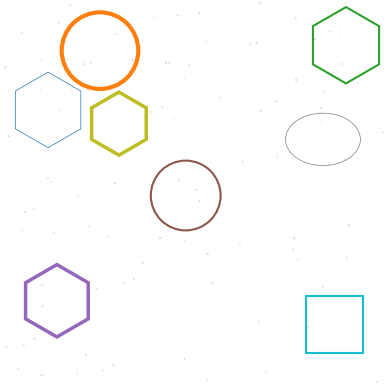[{"shape": "hexagon", "thickness": 0.5, "radius": 0.49, "center": [0.125, 0.714]}, {"shape": "circle", "thickness": 3, "radius": 0.5, "center": [0.26, 0.868]}, {"shape": "hexagon", "thickness": 1.5, "radius": 0.5, "center": [0.899, 0.883]}, {"shape": "hexagon", "thickness": 2.5, "radius": 0.47, "center": [0.148, 0.219]}, {"shape": "circle", "thickness": 1.5, "radius": 0.45, "center": [0.482, 0.492]}, {"shape": "oval", "thickness": 0.5, "radius": 0.49, "center": [0.839, 0.638]}, {"shape": "hexagon", "thickness": 2.5, "radius": 0.41, "center": [0.309, 0.679]}, {"shape": "square", "thickness": 1.5, "radius": 0.37, "center": [0.869, 0.158]}]